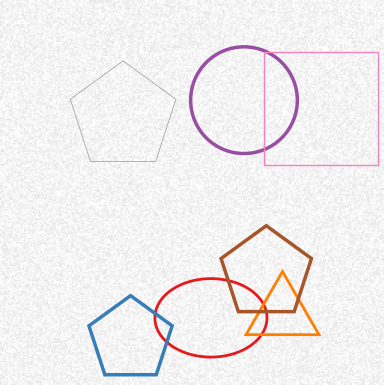[{"shape": "oval", "thickness": 2, "radius": 0.73, "center": [0.548, 0.174]}, {"shape": "pentagon", "thickness": 2.5, "radius": 0.57, "center": [0.339, 0.119]}, {"shape": "circle", "thickness": 2.5, "radius": 0.69, "center": [0.634, 0.74]}, {"shape": "triangle", "thickness": 2, "radius": 0.55, "center": [0.734, 0.185]}, {"shape": "pentagon", "thickness": 2.5, "radius": 0.62, "center": [0.692, 0.29]}, {"shape": "square", "thickness": 1, "radius": 0.74, "center": [0.833, 0.718]}, {"shape": "pentagon", "thickness": 0.5, "radius": 0.72, "center": [0.32, 0.698]}]